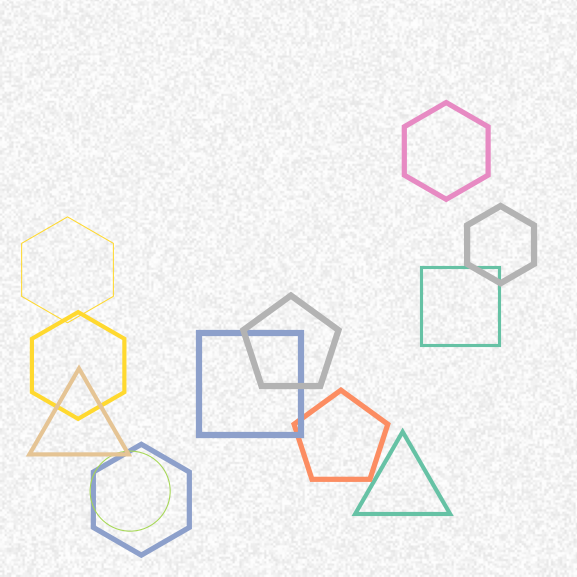[{"shape": "square", "thickness": 1.5, "radius": 0.34, "center": [0.797, 0.468]}, {"shape": "triangle", "thickness": 2, "radius": 0.47, "center": [0.697, 0.157]}, {"shape": "pentagon", "thickness": 2.5, "radius": 0.43, "center": [0.59, 0.238]}, {"shape": "hexagon", "thickness": 2.5, "radius": 0.48, "center": [0.245, 0.134]}, {"shape": "square", "thickness": 3, "radius": 0.44, "center": [0.433, 0.334]}, {"shape": "hexagon", "thickness": 2.5, "radius": 0.42, "center": [0.773, 0.738]}, {"shape": "circle", "thickness": 0.5, "radius": 0.35, "center": [0.225, 0.149]}, {"shape": "hexagon", "thickness": 0.5, "radius": 0.46, "center": [0.117, 0.532]}, {"shape": "hexagon", "thickness": 2, "radius": 0.46, "center": [0.135, 0.366]}, {"shape": "triangle", "thickness": 2, "radius": 0.5, "center": [0.137, 0.262]}, {"shape": "pentagon", "thickness": 3, "radius": 0.43, "center": [0.504, 0.401]}, {"shape": "hexagon", "thickness": 3, "radius": 0.33, "center": [0.867, 0.576]}]